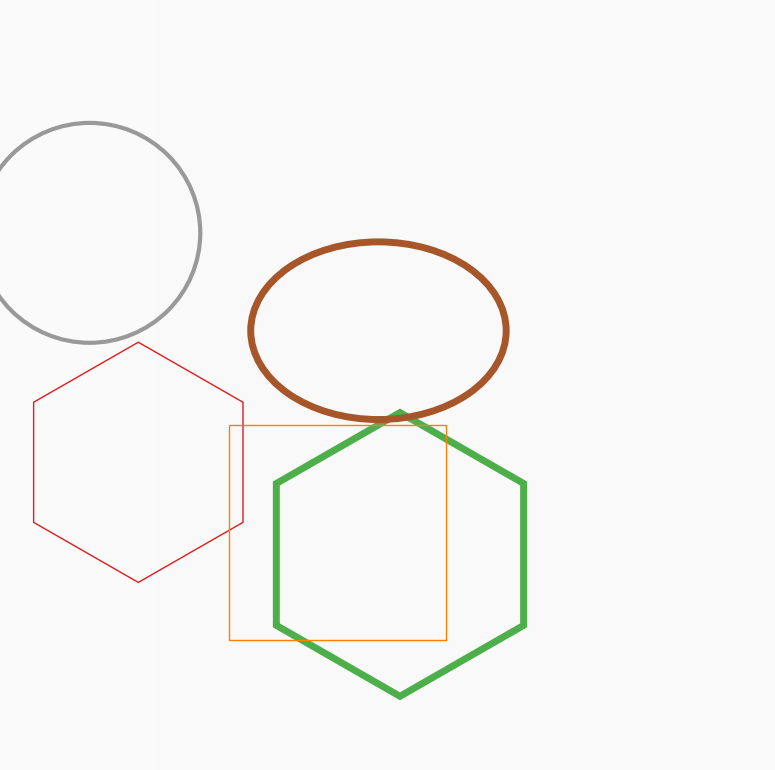[{"shape": "hexagon", "thickness": 0.5, "radius": 0.78, "center": [0.178, 0.4]}, {"shape": "hexagon", "thickness": 2.5, "radius": 0.92, "center": [0.516, 0.28]}, {"shape": "square", "thickness": 0.5, "radius": 0.7, "center": [0.435, 0.308]}, {"shape": "oval", "thickness": 2.5, "radius": 0.82, "center": [0.488, 0.571]}, {"shape": "circle", "thickness": 1.5, "radius": 0.71, "center": [0.116, 0.698]}]